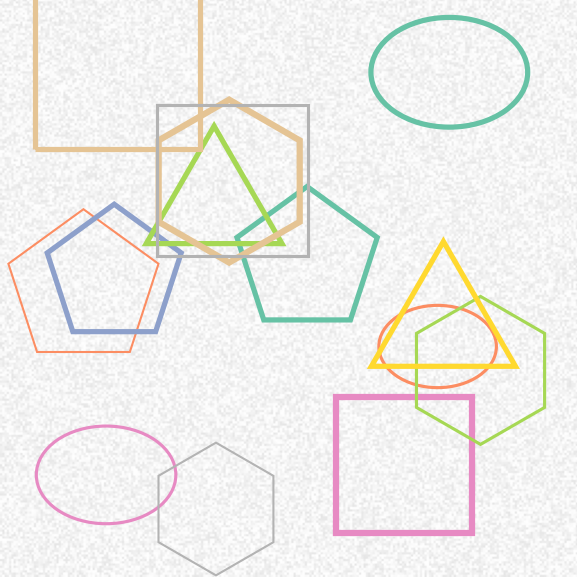[{"shape": "oval", "thickness": 2.5, "radius": 0.68, "center": [0.778, 0.874]}, {"shape": "pentagon", "thickness": 2.5, "radius": 0.64, "center": [0.532, 0.548]}, {"shape": "oval", "thickness": 1.5, "radius": 0.51, "center": [0.758, 0.399]}, {"shape": "pentagon", "thickness": 1, "radius": 0.68, "center": [0.144, 0.5]}, {"shape": "pentagon", "thickness": 2.5, "radius": 0.61, "center": [0.198, 0.524]}, {"shape": "oval", "thickness": 1.5, "radius": 0.6, "center": [0.184, 0.177]}, {"shape": "square", "thickness": 3, "radius": 0.59, "center": [0.7, 0.194]}, {"shape": "hexagon", "thickness": 1.5, "radius": 0.64, "center": [0.832, 0.358]}, {"shape": "triangle", "thickness": 2.5, "radius": 0.68, "center": [0.371, 0.645]}, {"shape": "triangle", "thickness": 2.5, "radius": 0.72, "center": [0.768, 0.437]}, {"shape": "square", "thickness": 2.5, "radius": 0.71, "center": [0.203, 0.883]}, {"shape": "hexagon", "thickness": 3, "radius": 0.71, "center": [0.397, 0.686]}, {"shape": "hexagon", "thickness": 1, "radius": 0.57, "center": [0.374, 0.118]}, {"shape": "square", "thickness": 1.5, "radius": 0.65, "center": [0.402, 0.687]}]